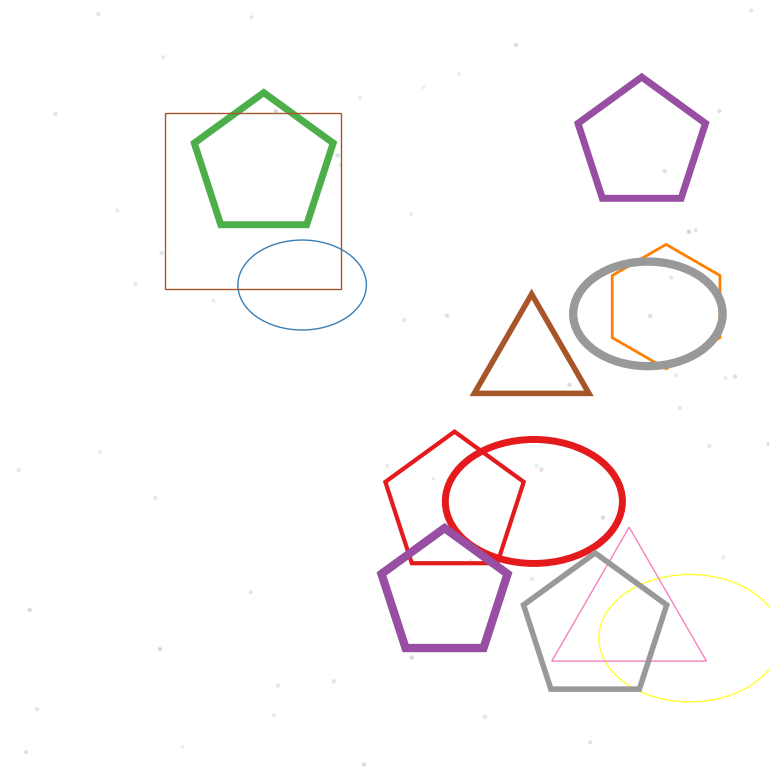[{"shape": "pentagon", "thickness": 1.5, "radius": 0.47, "center": [0.59, 0.345]}, {"shape": "oval", "thickness": 2.5, "radius": 0.58, "center": [0.693, 0.349]}, {"shape": "oval", "thickness": 0.5, "radius": 0.42, "center": [0.392, 0.63]}, {"shape": "pentagon", "thickness": 2.5, "radius": 0.47, "center": [0.343, 0.785]}, {"shape": "pentagon", "thickness": 2.5, "radius": 0.44, "center": [0.833, 0.813]}, {"shape": "pentagon", "thickness": 3, "radius": 0.43, "center": [0.577, 0.228]}, {"shape": "hexagon", "thickness": 1, "radius": 0.4, "center": [0.865, 0.602]}, {"shape": "oval", "thickness": 0.5, "radius": 0.59, "center": [0.896, 0.171]}, {"shape": "triangle", "thickness": 2, "radius": 0.43, "center": [0.69, 0.532]}, {"shape": "square", "thickness": 0.5, "radius": 0.57, "center": [0.329, 0.739]}, {"shape": "triangle", "thickness": 0.5, "radius": 0.58, "center": [0.817, 0.199]}, {"shape": "oval", "thickness": 3, "radius": 0.49, "center": [0.841, 0.592]}, {"shape": "pentagon", "thickness": 2, "radius": 0.49, "center": [0.773, 0.184]}]